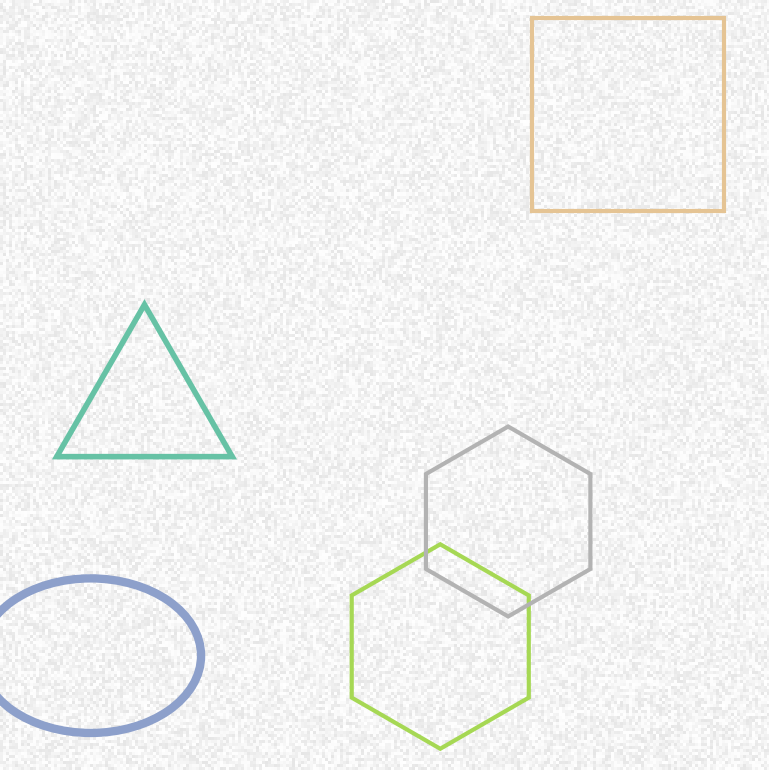[{"shape": "triangle", "thickness": 2, "radius": 0.66, "center": [0.188, 0.473]}, {"shape": "oval", "thickness": 3, "radius": 0.72, "center": [0.118, 0.148]}, {"shape": "hexagon", "thickness": 1.5, "radius": 0.66, "center": [0.572, 0.16]}, {"shape": "square", "thickness": 1.5, "radius": 0.63, "center": [0.816, 0.851]}, {"shape": "hexagon", "thickness": 1.5, "radius": 0.62, "center": [0.66, 0.323]}]